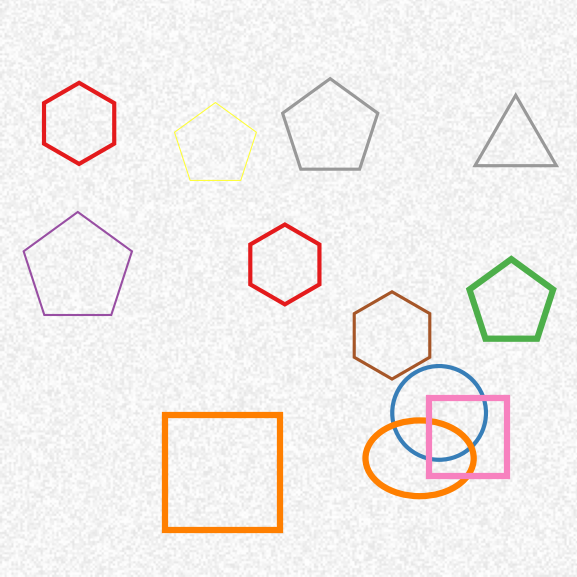[{"shape": "hexagon", "thickness": 2, "radius": 0.35, "center": [0.137, 0.785]}, {"shape": "hexagon", "thickness": 2, "radius": 0.35, "center": [0.493, 0.541]}, {"shape": "circle", "thickness": 2, "radius": 0.41, "center": [0.76, 0.284]}, {"shape": "pentagon", "thickness": 3, "radius": 0.38, "center": [0.885, 0.474]}, {"shape": "pentagon", "thickness": 1, "radius": 0.49, "center": [0.135, 0.533]}, {"shape": "square", "thickness": 3, "radius": 0.5, "center": [0.386, 0.181]}, {"shape": "oval", "thickness": 3, "radius": 0.47, "center": [0.727, 0.206]}, {"shape": "pentagon", "thickness": 0.5, "radius": 0.37, "center": [0.373, 0.747]}, {"shape": "hexagon", "thickness": 1.5, "radius": 0.38, "center": [0.679, 0.418]}, {"shape": "square", "thickness": 3, "radius": 0.34, "center": [0.81, 0.243]}, {"shape": "triangle", "thickness": 1.5, "radius": 0.41, "center": [0.893, 0.753]}, {"shape": "pentagon", "thickness": 1.5, "radius": 0.43, "center": [0.572, 0.776]}]